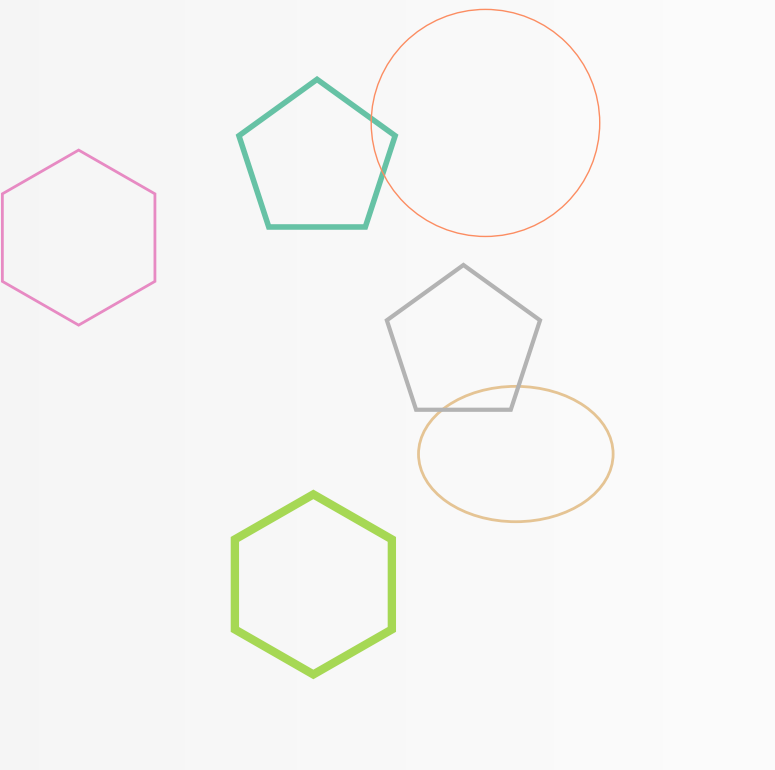[{"shape": "pentagon", "thickness": 2, "radius": 0.53, "center": [0.409, 0.791]}, {"shape": "circle", "thickness": 0.5, "radius": 0.74, "center": [0.626, 0.84]}, {"shape": "hexagon", "thickness": 1, "radius": 0.57, "center": [0.101, 0.691]}, {"shape": "hexagon", "thickness": 3, "radius": 0.58, "center": [0.404, 0.241]}, {"shape": "oval", "thickness": 1, "radius": 0.63, "center": [0.666, 0.41]}, {"shape": "pentagon", "thickness": 1.5, "radius": 0.52, "center": [0.598, 0.552]}]